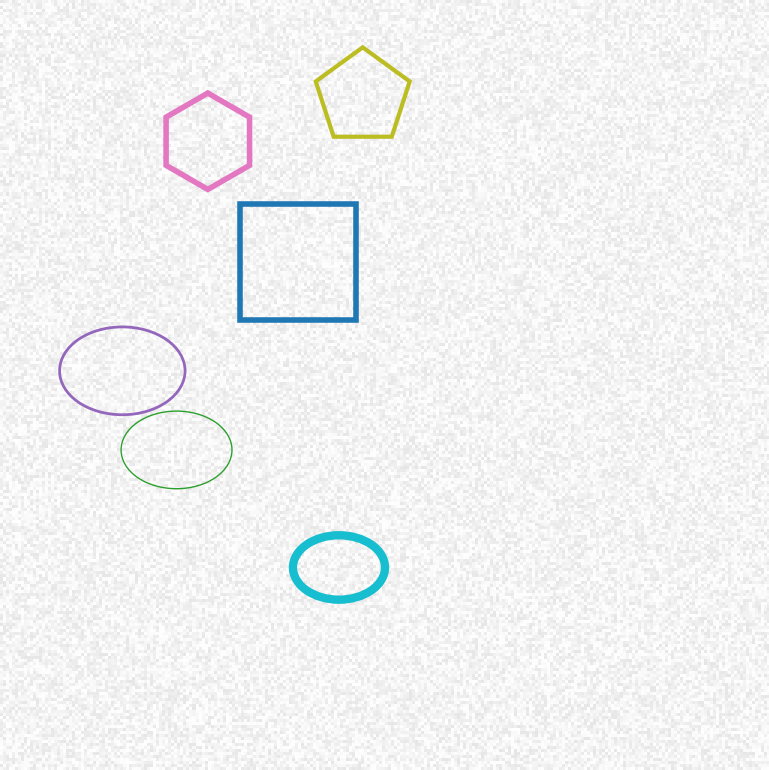[{"shape": "square", "thickness": 2, "radius": 0.38, "center": [0.387, 0.66]}, {"shape": "oval", "thickness": 0.5, "radius": 0.36, "center": [0.229, 0.416]}, {"shape": "oval", "thickness": 1, "radius": 0.41, "center": [0.159, 0.518]}, {"shape": "hexagon", "thickness": 2, "radius": 0.31, "center": [0.27, 0.817]}, {"shape": "pentagon", "thickness": 1.5, "radius": 0.32, "center": [0.471, 0.874]}, {"shape": "oval", "thickness": 3, "radius": 0.3, "center": [0.44, 0.263]}]